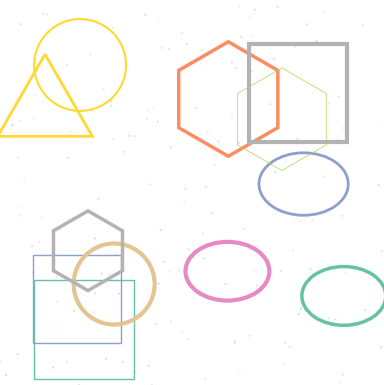[{"shape": "square", "thickness": 1, "radius": 0.65, "center": [0.218, 0.144]}, {"shape": "oval", "thickness": 2.5, "radius": 0.54, "center": [0.893, 0.231]}, {"shape": "hexagon", "thickness": 2.5, "radius": 0.74, "center": [0.593, 0.743]}, {"shape": "square", "thickness": 1, "radius": 0.57, "center": [0.2, 0.224]}, {"shape": "oval", "thickness": 2, "radius": 0.58, "center": [0.789, 0.522]}, {"shape": "oval", "thickness": 3, "radius": 0.54, "center": [0.591, 0.296]}, {"shape": "hexagon", "thickness": 0.5, "radius": 0.67, "center": [0.732, 0.69]}, {"shape": "triangle", "thickness": 2, "radius": 0.71, "center": [0.117, 0.717]}, {"shape": "circle", "thickness": 1.5, "radius": 0.6, "center": [0.208, 0.831]}, {"shape": "circle", "thickness": 3, "radius": 0.53, "center": [0.296, 0.262]}, {"shape": "square", "thickness": 3, "radius": 0.63, "center": [0.775, 0.759]}, {"shape": "hexagon", "thickness": 2.5, "radius": 0.52, "center": [0.229, 0.349]}]